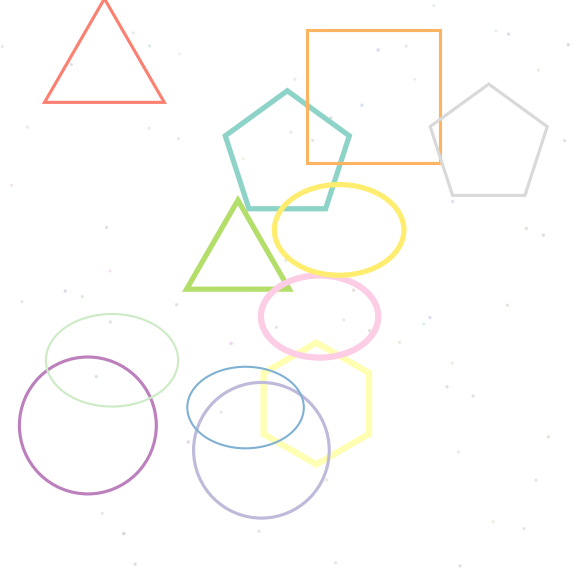[{"shape": "pentagon", "thickness": 2.5, "radius": 0.56, "center": [0.497, 0.729]}, {"shape": "hexagon", "thickness": 3, "radius": 0.53, "center": [0.548, 0.3]}, {"shape": "circle", "thickness": 1.5, "radius": 0.59, "center": [0.453, 0.219]}, {"shape": "triangle", "thickness": 1.5, "radius": 0.6, "center": [0.181, 0.882]}, {"shape": "oval", "thickness": 1, "radius": 0.5, "center": [0.425, 0.293]}, {"shape": "square", "thickness": 1.5, "radius": 0.58, "center": [0.646, 0.831]}, {"shape": "triangle", "thickness": 2.5, "radius": 0.51, "center": [0.412, 0.55]}, {"shape": "oval", "thickness": 3, "radius": 0.51, "center": [0.553, 0.451]}, {"shape": "pentagon", "thickness": 1.5, "radius": 0.53, "center": [0.846, 0.747]}, {"shape": "circle", "thickness": 1.5, "radius": 0.59, "center": [0.152, 0.262]}, {"shape": "oval", "thickness": 1, "radius": 0.57, "center": [0.194, 0.375]}, {"shape": "oval", "thickness": 2.5, "radius": 0.56, "center": [0.587, 0.601]}]